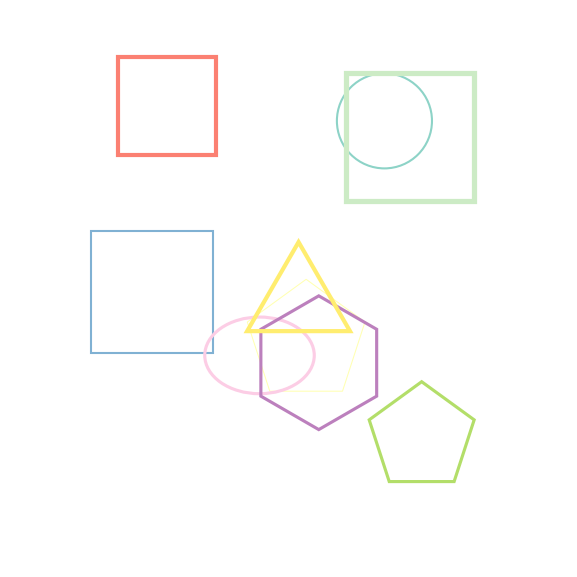[{"shape": "circle", "thickness": 1, "radius": 0.41, "center": [0.666, 0.79]}, {"shape": "pentagon", "thickness": 0.5, "radius": 0.54, "center": [0.53, 0.408]}, {"shape": "square", "thickness": 2, "radius": 0.42, "center": [0.289, 0.815]}, {"shape": "square", "thickness": 1, "radius": 0.53, "center": [0.263, 0.494]}, {"shape": "pentagon", "thickness": 1.5, "radius": 0.48, "center": [0.73, 0.243]}, {"shape": "oval", "thickness": 1.5, "radius": 0.47, "center": [0.449, 0.384]}, {"shape": "hexagon", "thickness": 1.5, "radius": 0.58, "center": [0.552, 0.371]}, {"shape": "square", "thickness": 2.5, "radius": 0.55, "center": [0.71, 0.762]}, {"shape": "triangle", "thickness": 2, "radius": 0.51, "center": [0.517, 0.477]}]